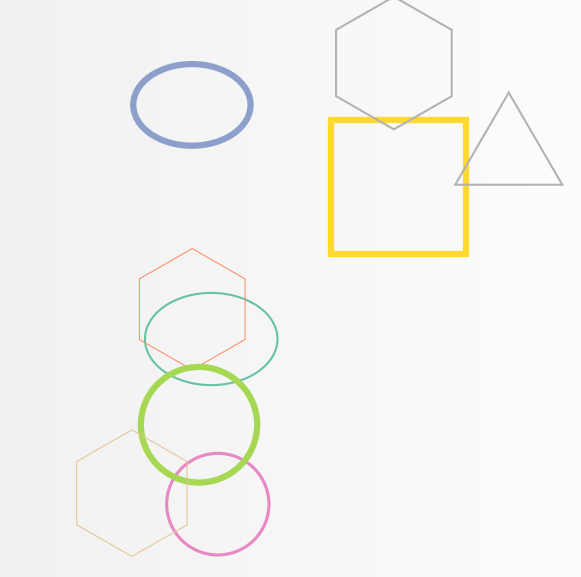[{"shape": "oval", "thickness": 1, "radius": 0.57, "center": [0.363, 0.412]}, {"shape": "hexagon", "thickness": 0.5, "radius": 0.53, "center": [0.331, 0.464]}, {"shape": "oval", "thickness": 3, "radius": 0.5, "center": [0.33, 0.818]}, {"shape": "circle", "thickness": 1.5, "radius": 0.44, "center": [0.375, 0.126]}, {"shape": "circle", "thickness": 3, "radius": 0.5, "center": [0.342, 0.264]}, {"shape": "square", "thickness": 3, "radius": 0.58, "center": [0.685, 0.676]}, {"shape": "hexagon", "thickness": 0.5, "radius": 0.55, "center": [0.227, 0.145]}, {"shape": "hexagon", "thickness": 1, "radius": 0.57, "center": [0.678, 0.89]}, {"shape": "triangle", "thickness": 1, "radius": 0.53, "center": [0.875, 0.732]}]